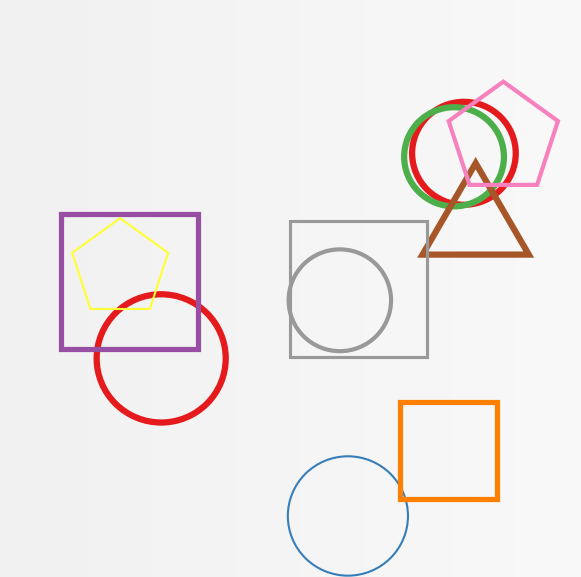[{"shape": "circle", "thickness": 3, "radius": 0.56, "center": [0.277, 0.379]}, {"shape": "circle", "thickness": 3, "radius": 0.45, "center": [0.798, 0.734]}, {"shape": "circle", "thickness": 1, "radius": 0.52, "center": [0.599, 0.106]}, {"shape": "circle", "thickness": 3, "radius": 0.43, "center": [0.781, 0.728]}, {"shape": "square", "thickness": 2.5, "radius": 0.59, "center": [0.223, 0.512]}, {"shape": "square", "thickness": 2.5, "radius": 0.42, "center": [0.772, 0.219]}, {"shape": "pentagon", "thickness": 1, "radius": 0.43, "center": [0.207, 0.534]}, {"shape": "triangle", "thickness": 3, "radius": 0.53, "center": [0.818, 0.611]}, {"shape": "pentagon", "thickness": 2, "radius": 0.49, "center": [0.866, 0.759]}, {"shape": "circle", "thickness": 2, "radius": 0.44, "center": [0.585, 0.479]}, {"shape": "square", "thickness": 1.5, "radius": 0.59, "center": [0.617, 0.499]}]